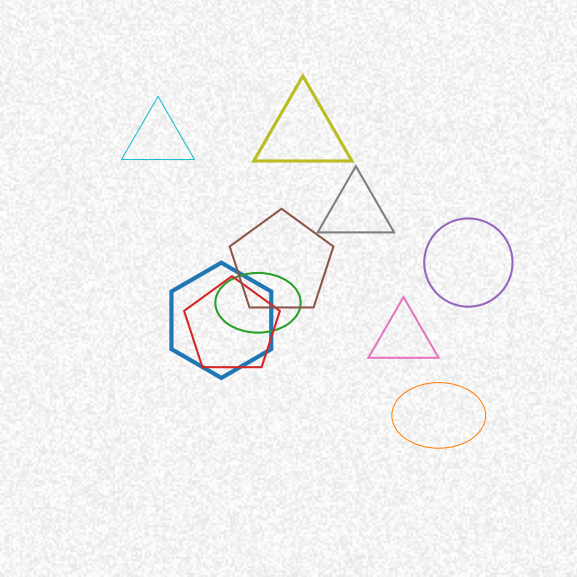[{"shape": "hexagon", "thickness": 2, "radius": 0.5, "center": [0.383, 0.445]}, {"shape": "oval", "thickness": 0.5, "radius": 0.41, "center": [0.76, 0.28]}, {"shape": "oval", "thickness": 1, "radius": 0.37, "center": [0.447, 0.475]}, {"shape": "pentagon", "thickness": 1, "radius": 0.44, "center": [0.402, 0.434]}, {"shape": "circle", "thickness": 1, "radius": 0.38, "center": [0.811, 0.544]}, {"shape": "pentagon", "thickness": 1, "radius": 0.47, "center": [0.488, 0.543]}, {"shape": "triangle", "thickness": 1, "radius": 0.35, "center": [0.699, 0.415]}, {"shape": "triangle", "thickness": 1, "radius": 0.38, "center": [0.616, 0.635]}, {"shape": "triangle", "thickness": 1.5, "radius": 0.49, "center": [0.524, 0.769]}, {"shape": "triangle", "thickness": 0.5, "radius": 0.36, "center": [0.274, 0.759]}]